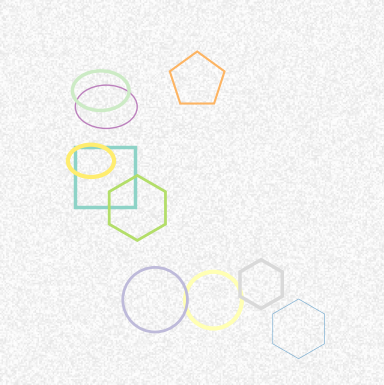[{"shape": "square", "thickness": 2.5, "radius": 0.39, "center": [0.273, 0.54]}, {"shape": "circle", "thickness": 3, "radius": 0.37, "center": [0.555, 0.22]}, {"shape": "circle", "thickness": 2, "radius": 0.42, "center": [0.403, 0.222]}, {"shape": "hexagon", "thickness": 0.5, "radius": 0.39, "center": [0.776, 0.146]}, {"shape": "pentagon", "thickness": 1.5, "radius": 0.37, "center": [0.512, 0.792]}, {"shape": "hexagon", "thickness": 2, "radius": 0.42, "center": [0.357, 0.46]}, {"shape": "hexagon", "thickness": 2.5, "radius": 0.32, "center": [0.678, 0.262]}, {"shape": "oval", "thickness": 1, "radius": 0.4, "center": [0.276, 0.723]}, {"shape": "oval", "thickness": 2.5, "radius": 0.37, "center": [0.262, 0.764]}, {"shape": "oval", "thickness": 3, "radius": 0.3, "center": [0.236, 0.582]}]